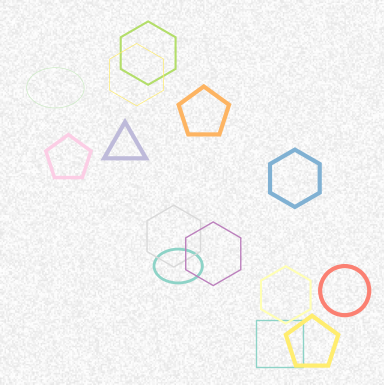[{"shape": "oval", "thickness": 2, "radius": 0.31, "center": [0.463, 0.309]}, {"shape": "square", "thickness": 1, "radius": 0.31, "center": [0.726, 0.108]}, {"shape": "hexagon", "thickness": 1.5, "radius": 0.37, "center": [0.742, 0.234]}, {"shape": "triangle", "thickness": 3, "radius": 0.31, "center": [0.325, 0.62]}, {"shape": "circle", "thickness": 3, "radius": 0.32, "center": [0.895, 0.245]}, {"shape": "hexagon", "thickness": 3, "radius": 0.37, "center": [0.766, 0.537]}, {"shape": "pentagon", "thickness": 3, "radius": 0.34, "center": [0.529, 0.707]}, {"shape": "hexagon", "thickness": 1.5, "radius": 0.41, "center": [0.385, 0.862]}, {"shape": "pentagon", "thickness": 2.5, "radius": 0.31, "center": [0.178, 0.589]}, {"shape": "hexagon", "thickness": 1, "radius": 0.4, "center": [0.451, 0.387]}, {"shape": "hexagon", "thickness": 1, "radius": 0.41, "center": [0.554, 0.341]}, {"shape": "oval", "thickness": 0.5, "radius": 0.37, "center": [0.144, 0.772]}, {"shape": "hexagon", "thickness": 0.5, "radius": 0.4, "center": [0.355, 0.806]}, {"shape": "pentagon", "thickness": 3, "radius": 0.36, "center": [0.811, 0.108]}]